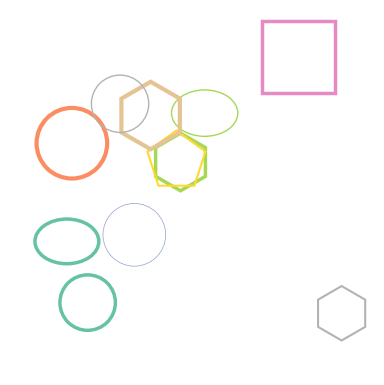[{"shape": "oval", "thickness": 2.5, "radius": 0.41, "center": [0.174, 0.373]}, {"shape": "circle", "thickness": 2.5, "radius": 0.36, "center": [0.228, 0.214]}, {"shape": "circle", "thickness": 3, "radius": 0.46, "center": [0.187, 0.628]}, {"shape": "circle", "thickness": 0.5, "radius": 0.41, "center": [0.349, 0.39]}, {"shape": "square", "thickness": 2.5, "radius": 0.47, "center": [0.775, 0.852]}, {"shape": "hexagon", "thickness": 2.5, "radius": 0.37, "center": [0.469, 0.579]}, {"shape": "oval", "thickness": 1, "radius": 0.43, "center": [0.532, 0.706]}, {"shape": "pentagon", "thickness": 1.5, "radius": 0.4, "center": [0.458, 0.582]}, {"shape": "hexagon", "thickness": 3, "radius": 0.44, "center": [0.391, 0.7]}, {"shape": "hexagon", "thickness": 1.5, "radius": 0.35, "center": [0.887, 0.186]}, {"shape": "circle", "thickness": 1, "radius": 0.37, "center": [0.312, 0.73]}]